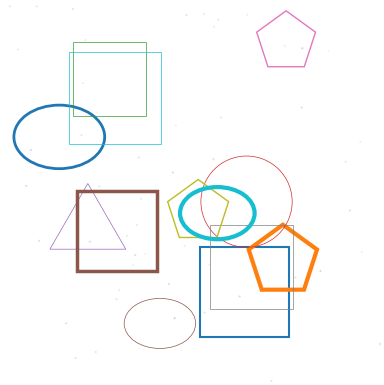[{"shape": "oval", "thickness": 2, "radius": 0.59, "center": [0.154, 0.644]}, {"shape": "square", "thickness": 1.5, "radius": 0.58, "center": [0.634, 0.242]}, {"shape": "pentagon", "thickness": 3, "radius": 0.47, "center": [0.735, 0.323]}, {"shape": "square", "thickness": 0.5, "radius": 0.48, "center": [0.285, 0.795]}, {"shape": "circle", "thickness": 0.5, "radius": 0.59, "center": [0.64, 0.476]}, {"shape": "triangle", "thickness": 0.5, "radius": 0.57, "center": [0.228, 0.41]}, {"shape": "oval", "thickness": 0.5, "radius": 0.46, "center": [0.415, 0.16]}, {"shape": "square", "thickness": 2.5, "radius": 0.52, "center": [0.303, 0.401]}, {"shape": "pentagon", "thickness": 1, "radius": 0.4, "center": [0.743, 0.892]}, {"shape": "square", "thickness": 0.5, "radius": 0.54, "center": [0.652, 0.306]}, {"shape": "pentagon", "thickness": 1, "radius": 0.42, "center": [0.515, 0.45]}, {"shape": "oval", "thickness": 3, "radius": 0.48, "center": [0.564, 0.446]}, {"shape": "square", "thickness": 0.5, "radius": 0.6, "center": [0.3, 0.746]}]